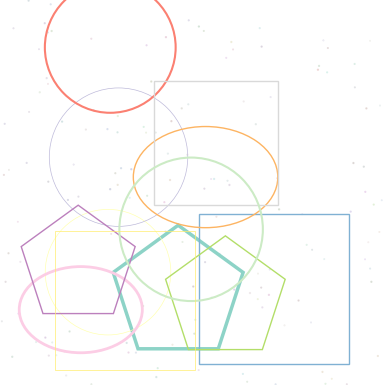[{"shape": "pentagon", "thickness": 2.5, "radius": 0.89, "center": [0.463, 0.238]}, {"shape": "circle", "thickness": 0.5, "radius": 0.82, "center": [0.281, 0.293]}, {"shape": "circle", "thickness": 0.5, "radius": 0.9, "center": [0.308, 0.592]}, {"shape": "circle", "thickness": 1.5, "radius": 0.85, "center": [0.286, 0.877]}, {"shape": "square", "thickness": 1, "radius": 0.98, "center": [0.711, 0.249]}, {"shape": "oval", "thickness": 1, "radius": 0.94, "center": [0.534, 0.54]}, {"shape": "pentagon", "thickness": 1, "radius": 0.82, "center": [0.585, 0.224]}, {"shape": "oval", "thickness": 2, "radius": 0.8, "center": [0.21, 0.196]}, {"shape": "square", "thickness": 1, "radius": 0.81, "center": [0.562, 0.628]}, {"shape": "pentagon", "thickness": 1, "radius": 0.78, "center": [0.203, 0.311]}, {"shape": "circle", "thickness": 1.5, "radius": 0.93, "center": [0.496, 0.404]}, {"shape": "square", "thickness": 0.5, "radius": 0.91, "center": [0.325, 0.219]}]